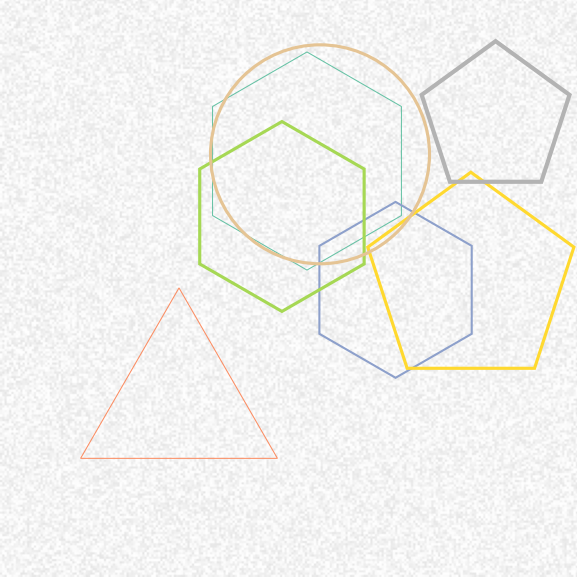[{"shape": "hexagon", "thickness": 0.5, "radius": 0.94, "center": [0.532, 0.72]}, {"shape": "triangle", "thickness": 0.5, "radius": 0.98, "center": [0.31, 0.304]}, {"shape": "hexagon", "thickness": 1, "radius": 0.76, "center": [0.685, 0.497]}, {"shape": "hexagon", "thickness": 1.5, "radius": 0.82, "center": [0.488, 0.624]}, {"shape": "pentagon", "thickness": 1.5, "radius": 0.94, "center": [0.815, 0.513]}, {"shape": "circle", "thickness": 1.5, "radius": 0.95, "center": [0.554, 0.732]}, {"shape": "pentagon", "thickness": 2, "radius": 0.67, "center": [0.858, 0.793]}]